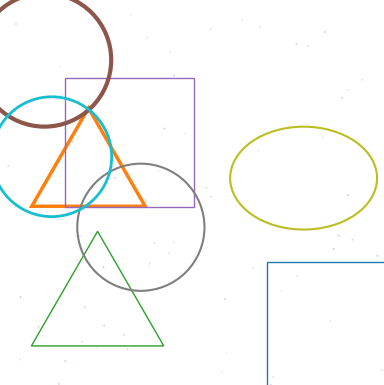[{"shape": "square", "thickness": 1, "radius": 0.88, "center": [0.87, 0.144]}, {"shape": "triangle", "thickness": 2.5, "radius": 0.85, "center": [0.23, 0.549]}, {"shape": "triangle", "thickness": 1, "radius": 0.99, "center": [0.253, 0.201]}, {"shape": "square", "thickness": 1, "radius": 0.84, "center": [0.337, 0.63]}, {"shape": "circle", "thickness": 3, "radius": 0.87, "center": [0.116, 0.844]}, {"shape": "circle", "thickness": 1.5, "radius": 0.83, "center": [0.366, 0.41]}, {"shape": "oval", "thickness": 1.5, "radius": 0.95, "center": [0.789, 0.537]}, {"shape": "circle", "thickness": 2, "radius": 0.78, "center": [0.134, 0.593]}]